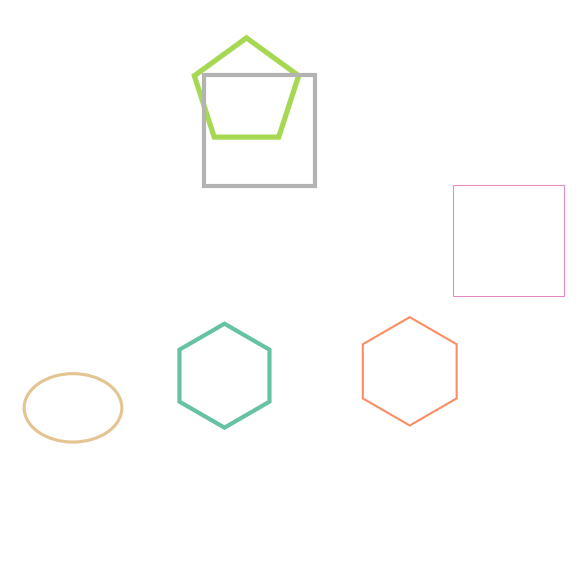[{"shape": "hexagon", "thickness": 2, "radius": 0.45, "center": [0.389, 0.349]}, {"shape": "hexagon", "thickness": 1, "radius": 0.47, "center": [0.709, 0.356]}, {"shape": "square", "thickness": 0.5, "radius": 0.48, "center": [0.881, 0.583]}, {"shape": "pentagon", "thickness": 2.5, "radius": 0.47, "center": [0.427, 0.839]}, {"shape": "oval", "thickness": 1.5, "radius": 0.42, "center": [0.126, 0.293]}, {"shape": "square", "thickness": 2, "radius": 0.48, "center": [0.449, 0.773]}]